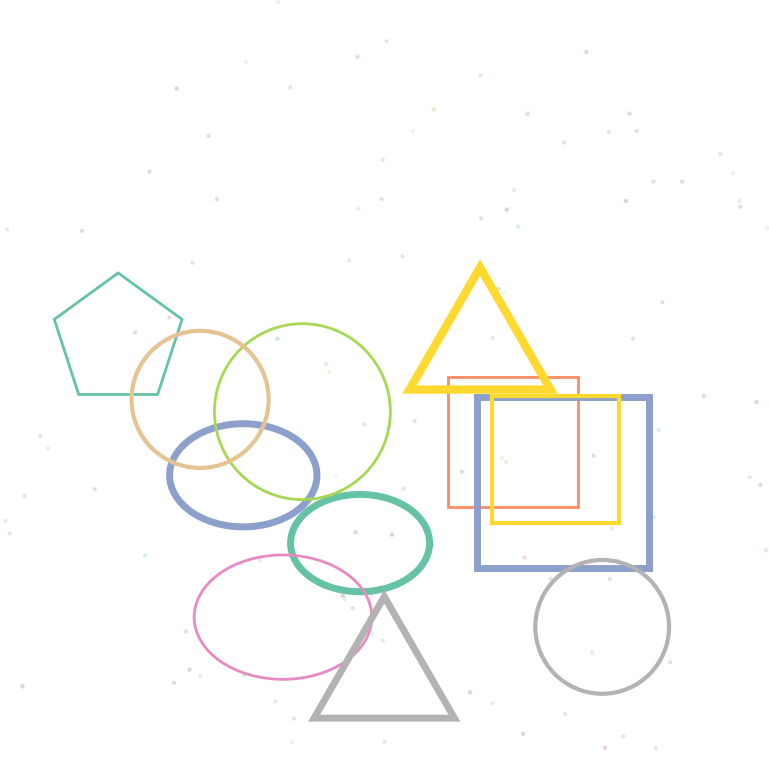[{"shape": "pentagon", "thickness": 1, "radius": 0.44, "center": [0.153, 0.558]}, {"shape": "oval", "thickness": 2.5, "radius": 0.45, "center": [0.468, 0.295]}, {"shape": "square", "thickness": 1, "radius": 0.42, "center": [0.666, 0.426]}, {"shape": "oval", "thickness": 2.5, "radius": 0.48, "center": [0.316, 0.383]}, {"shape": "square", "thickness": 2.5, "radius": 0.56, "center": [0.731, 0.373]}, {"shape": "oval", "thickness": 1, "radius": 0.58, "center": [0.368, 0.199]}, {"shape": "circle", "thickness": 1, "radius": 0.57, "center": [0.393, 0.465]}, {"shape": "square", "thickness": 1.5, "radius": 0.41, "center": [0.722, 0.403]}, {"shape": "triangle", "thickness": 3, "radius": 0.53, "center": [0.623, 0.547]}, {"shape": "circle", "thickness": 1.5, "radius": 0.45, "center": [0.26, 0.481]}, {"shape": "circle", "thickness": 1.5, "radius": 0.43, "center": [0.782, 0.186]}, {"shape": "triangle", "thickness": 2.5, "radius": 0.53, "center": [0.499, 0.12]}]